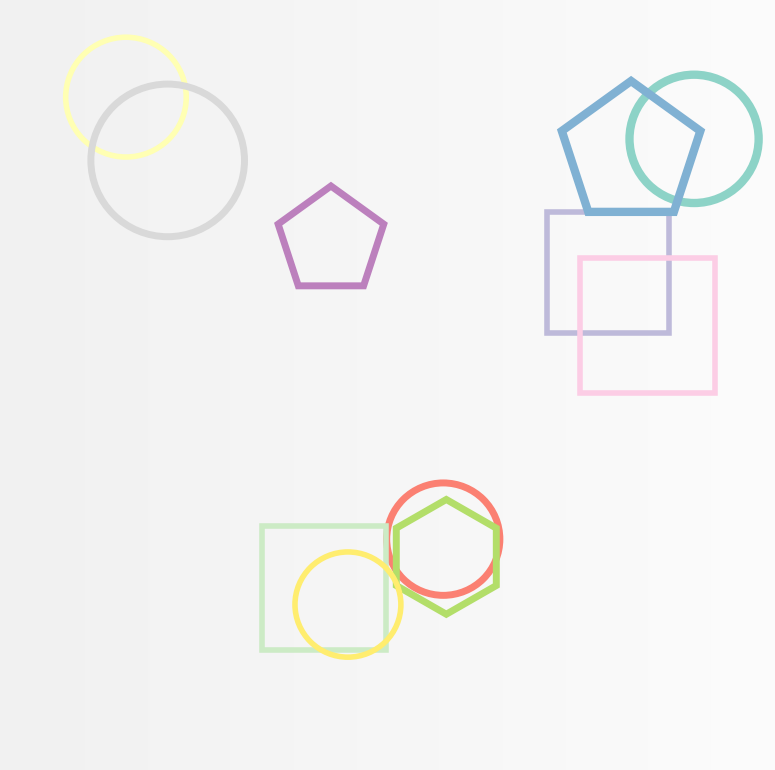[{"shape": "circle", "thickness": 3, "radius": 0.42, "center": [0.896, 0.82]}, {"shape": "circle", "thickness": 2, "radius": 0.39, "center": [0.163, 0.874]}, {"shape": "square", "thickness": 2, "radius": 0.39, "center": [0.785, 0.646]}, {"shape": "circle", "thickness": 2.5, "radius": 0.36, "center": [0.572, 0.3]}, {"shape": "pentagon", "thickness": 3, "radius": 0.47, "center": [0.814, 0.801]}, {"shape": "hexagon", "thickness": 2.5, "radius": 0.37, "center": [0.576, 0.277]}, {"shape": "square", "thickness": 2, "radius": 0.44, "center": [0.835, 0.577]}, {"shape": "circle", "thickness": 2.5, "radius": 0.5, "center": [0.216, 0.792]}, {"shape": "pentagon", "thickness": 2.5, "radius": 0.36, "center": [0.427, 0.687]}, {"shape": "square", "thickness": 2, "radius": 0.4, "center": [0.418, 0.236]}, {"shape": "circle", "thickness": 2, "radius": 0.34, "center": [0.449, 0.215]}]